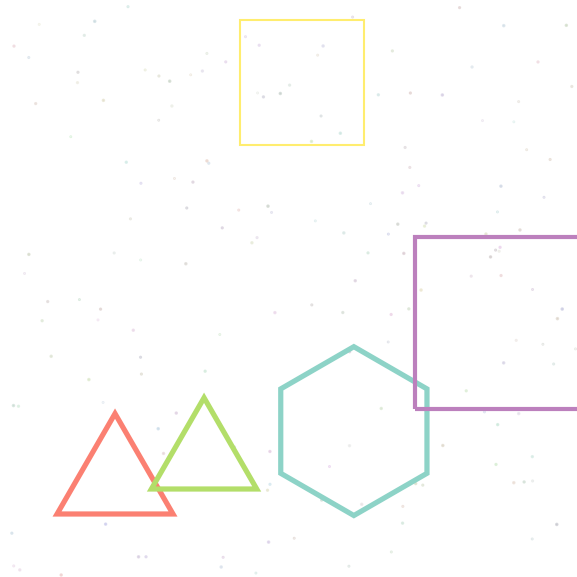[{"shape": "hexagon", "thickness": 2.5, "radius": 0.73, "center": [0.613, 0.253]}, {"shape": "triangle", "thickness": 2.5, "radius": 0.58, "center": [0.199, 0.167]}, {"shape": "triangle", "thickness": 2.5, "radius": 0.53, "center": [0.353, 0.205]}, {"shape": "square", "thickness": 2, "radius": 0.74, "center": [0.867, 0.44]}, {"shape": "square", "thickness": 1, "radius": 0.54, "center": [0.523, 0.856]}]